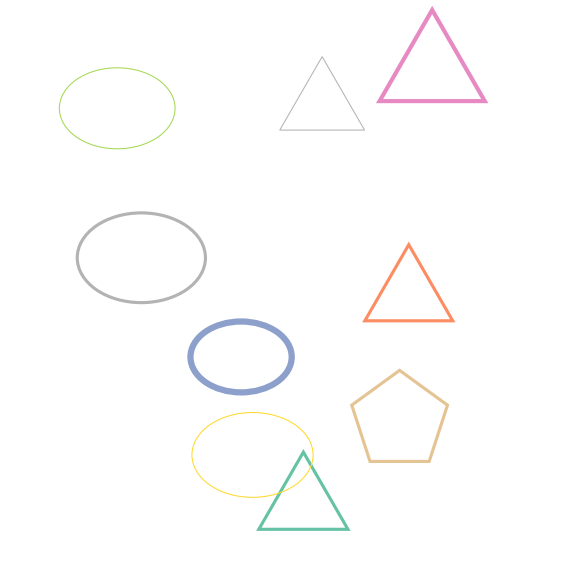[{"shape": "triangle", "thickness": 1.5, "radius": 0.45, "center": [0.525, 0.127]}, {"shape": "triangle", "thickness": 1.5, "radius": 0.44, "center": [0.708, 0.488]}, {"shape": "oval", "thickness": 3, "radius": 0.44, "center": [0.417, 0.381]}, {"shape": "triangle", "thickness": 2, "radius": 0.53, "center": [0.748, 0.877]}, {"shape": "oval", "thickness": 0.5, "radius": 0.5, "center": [0.203, 0.812]}, {"shape": "oval", "thickness": 0.5, "radius": 0.52, "center": [0.437, 0.211]}, {"shape": "pentagon", "thickness": 1.5, "radius": 0.44, "center": [0.692, 0.271]}, {"shape": "oval", "thickness": 1.5, "radius": 0.56, "center": [0.245, 0.553]}, {"shape": "triangle", "thickness": 0.5, "radius": 0.42, "center": [0.558, 0.816]}]